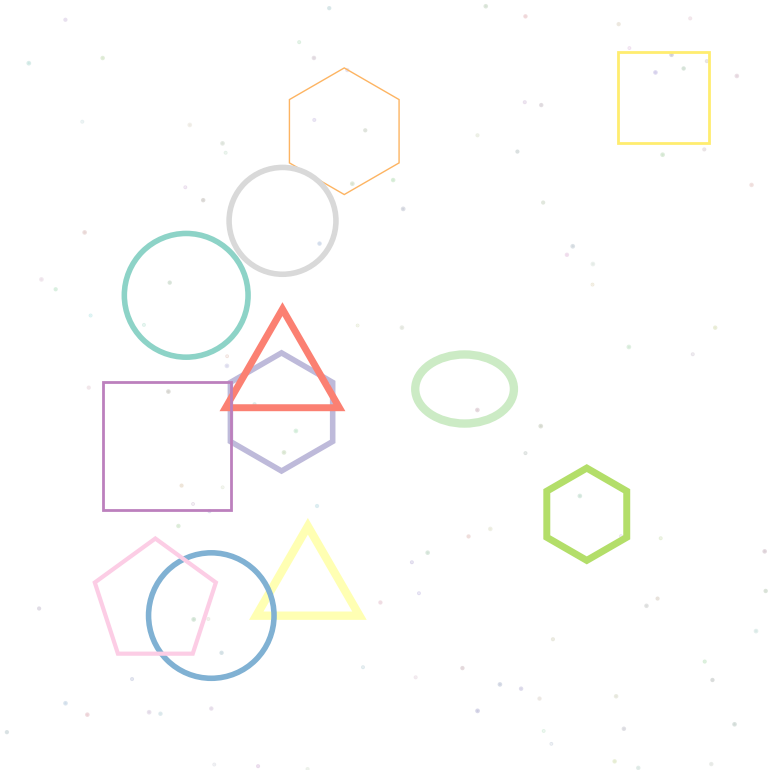[{"shape": "circle", "thickness": 2, "radius": 0.4, "center": [0.242, 0.616]}, {"shape": "triangle", "thickness": 3, "radius": 0.39, "center": [0.4, 0.239]}, {"shape": "hexagon", "thickness": 2, "radius": 0.38, "center": [0.366, 0.465]}, {"shape": "triangle", "thickness": 2.5, "radius": 0.43, "center": [0.367, 0.513]}, {"shape": "circle", "thickness": 2, "radius": 0.41, "center": [0.274, 0.201]}, {"shape": "hexagon", "thickness": 0.5, "radius": 0.41, "center": [0.447, 0.83]}, {"shape": "hexagon", "thickness": 2.5, "radius": 0.3, "center": [0.762, 0.332]}, {"shape": "pentagon", "thickness": 1.5, "radius": 0.41, "center": [0.202, 0.218]}, {"shape": "circle", "thickness": 2, "radius": 0.35, "center": [0.367, 0.713]}, {"shape": "square", "thickness": 1, "radius": 0.42, "center": [0.217, 0.421]}, {"shape": "oval", "thickness": 3, "radius": 0.32, "center": [0.603, 0.495]}, {"shape": "square", "thickness": 1, "radius": 0.3, "center": [0.862, 0.874]}]